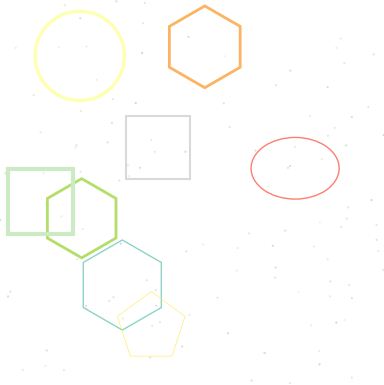[{"shape": "hexagon", "thickness": 1, "radius": 0.59, "center": [0.318, 0.26]}, {"shape": "circle", "thickness": 2.5, "radius": 0.58, "center": [0.207, 0.855]}, {"shape": "oval", "thickness": 1, "radius": 0.57, "center": [0.767, 0.563]}, {"shape": "hexagon", "thickness": 2, "radius": 0.53, "center": [0.532, 0.878]}, {"shape": "hexagon", "thickness": 2, "radius": 0.51, "center": [0.212, 0.433]}, {"shape": "square", "thickness": 1.5, "radius": 0.41, "center": [0.41, 0.616]}, {"shape": "square", "thickness": 3, "radius": 0.42, "center": [0.104, 0.477]}, {"shape": "pentagon", "thickness": 0.5, "radius": 0.46, "center": [0.393, 0.15]}]